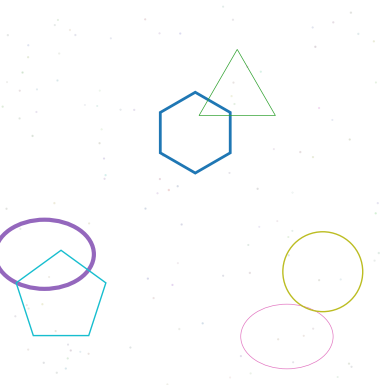[{"shape": "hexagon", "thickness": 2, "radius": 0.52, "center": [0.507, 0.655]}, {"shape": "triangle", "thickness": 0.5, "radius": 0.57, "center": [0.616, 0.757]}, {"shape": "oval", "thickness": 3, "radius": 0.64, "center": [0.116, 0.34]}, {"shape": "oval", "thickness": 0.5, "radius": 0.6, "center": [0.745, 0.126]}, {"shape": "circle", "thickness": 1, "radius": 0.52, "center": [0.838, 0.294]}, {"shape": "pentagon", "thickness": 1, "radius": 0.61, "center": [0.158, 0.227]}]